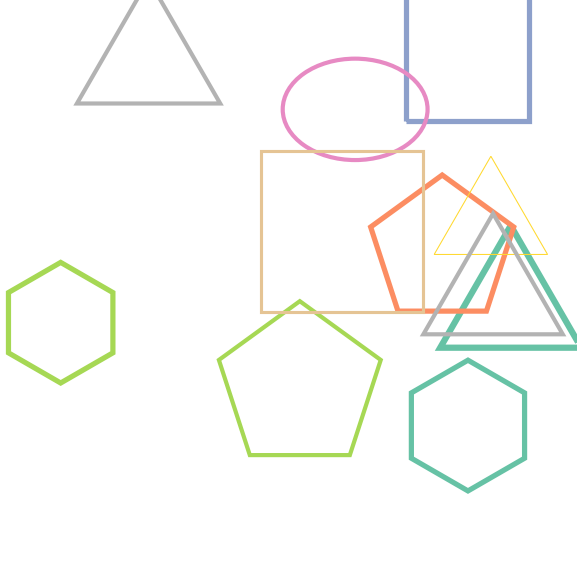[{"shape": "triangle", "thickness": 3, "radius": 0.7, "center": [0.884, 0.468]}, {"shape": "hexagon", "thickness": 2.5, "radius": 0.57, "center": [0.81, 0.262]}, {"shape": "pentagon", "thickness": 2.5, "radius": 0.65, "center": [0.766, 0.566]}, {"shape": "square", "thickness": 2.5, "radius": 0.53, "center": [0.81, 0.897]}, {"shape": "oval", "thickness": 2, "radius": 0.63, "center": [0.615, 0.81]}, {"shape": "pentagon", "thickness": 2, "radius": 0.74, "center": [0.519, 0.33]}, {"shape": "hexagon", "thickness": 2.5, "radius": 0.52, "center": [0.105, 0.44]}, {"shape": "triangle", "thickness": 0.5, "radius": 0.57, "center": [0.85, 0.615]}, {"shape": "square", "thickness": 1.5, "radius": 0.7, "center": [0.592, 0.598]}, {"shape": "triangle", "thickness": 2, "radius": 0.72, "center": [0.257, 0.892]}, {"shape": "triangle", "thickness": 2, "radius": 0.7, "center": [0.854, 0.49]}]